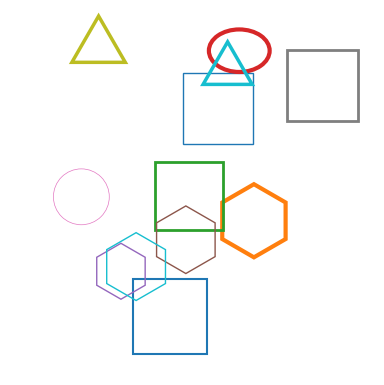[{"shape": "square", "thickness": 1.5, "radius": 0.48, "center": [0.441, 0.178]}, {"shape": "square", "thickness": 1, "radius": 0.46, "center": [0.566, 0.718]}, {"shape": "hexagon", "thickness": 3, "radius": 0.47, "center": [0.66, 0.427]}, {"shape": "square", "thickness": 2, "radius": 0.44, "center": [0.491, 0.492]}, {"shape": "oval", "thickness": 3, "radius": 0.39, "center": [0.621, 0.868]}, {"shape": "hexagon", "thickness": 1, "radius": 0.36, "center": [0.314, 0.295]}, {"shape": "hexagon", "thickness": 1, "radius": 0.44, "center": [0.483, 0.377]}, {"shape": "circle", "thickness": 0.5, "radius": 0.36, "center": [0.211, 0.489]}, {"shape": "square", "thickness": 2, "radius": 0.46, "center": [0.837, 0.778]}, {"shape": "triangle", "thickness": 2.5, "radius": 0.4, "center": [0.256, 0.878]}, {"shape": "triangle", "thickness": 2.5, "radius": 0.37, "center": [0.591, 0.818]}, {"shape": "hexagon", "thickness": 1, "radius": 0.44, "center": [0.353, 0.308]}]